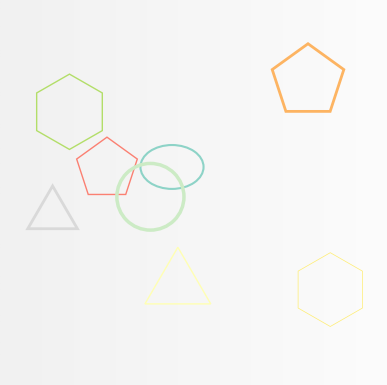[{"shape": "oval", "thickness": 1.5, "radius": 0.41, "center": [0.444, 0.566]}, {"shape": "triangle", "thickness": 1, "radius": 0.49, "center": [0.459, 0.26]}, {"shape": "pentagon", "thickness": 1, "radius": 0.41, "center": [0.276, 0.561]}, {"shape": "pentagon", "thickness": 2, "radius": 0.49, "center": [0.795, 0.789]}, {"shape": "hexagon", "thickness": 1, "radius": 0.49, "center": [0.179, 0.71]}, {"shape": "triangle", "thickness": 2, "radius": 0.37, "center": [0.136, 0.443]}, {"shape": "circle", "thickness": 2.5, "radius": 0.43, "center": [0.388, 0.489]}, {"shape": "hexagon", "thickness": 0.5, "radius": 0.48, "center": [0.852, 0.248]}]